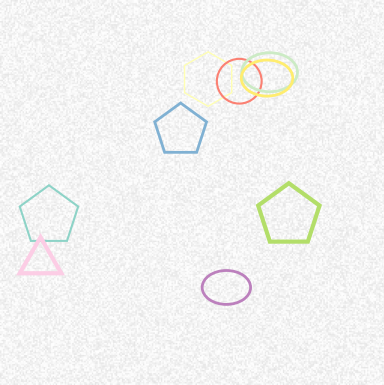[{"shape": "pentagon", "thickness": 1.5, "radius": 0.4, "center": [0.127, 0.439]}, {"shape": "hexagon", "thickness": 1, "radius": 0.35, "center": [0.541, 0.795]}, {"shape": "circle", "thickness": 1.5, "radius": 0.29, "center": [0.621, 0.789]}, {"shape": "pentagon", "thickness": 2, "radius": 0.35, "center": [0.469, 0.662]}, {"shape": "pentagon", "thickness": 3, "radius": 0.42, "center": [0.75, 0.44]}, {"shape": "triangle", "thickness": 3, "radius": 0.31, "center": [0.105, 0.321]}, {"shape": "oval", "thickness": 2, "radius": 0.31, "center": [0.588, 0.253]}, {"shape": "oval", "thickness": 2, "radius": 0.36, "center": [0.7, 0.812]}, {"shape": "oval", "thickness": 2, "radius": 0.33, "center": [0.694, 0.797]}]